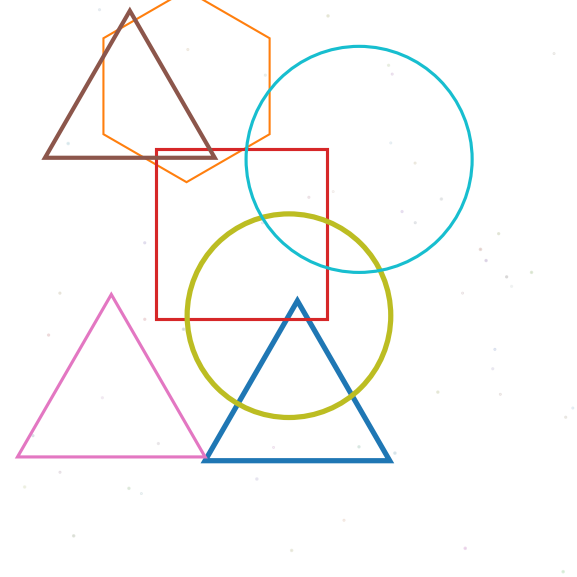[{"shape": "triangle", "thickness": 2.5, "radius": 0.92, "center": [0.515, 0.294]}, {"shape": "hexagon", "thickness": 1, "radius": 0.83, "center": [0.323, 0.85]}, {"shape": "square", "thickness": 1.5, "radius": 0.74, "center": [0.418, 0.594]}, {"shape": "triangle", "thickness": 2, "radius": 0.85, "center": [0.225, 0.811]}, {"shape": "triangle", "thickness": 1.5, "radius": 0.94, "center": [0.193, 0.302]}, {"shape": "circle", "thickness": 2.5, "radius": 0.88, "center": [0.5, 0.452]}, {"shape": "circle", "thickness": 1.5, "radius": 0.98, "center": [0.622, 0.723]}]